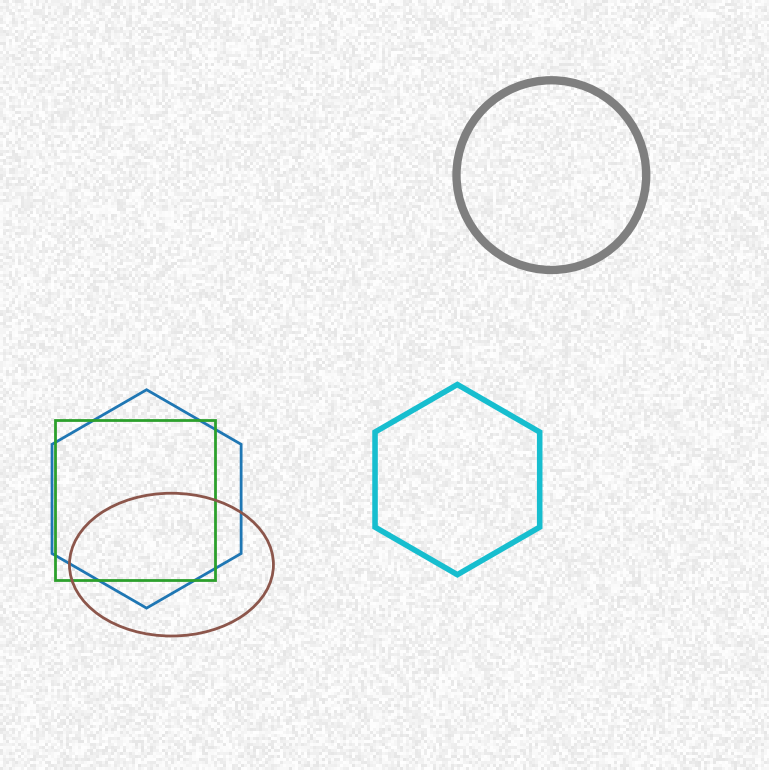[{"shape": "hexagon", "thickness": 1, "radius": 0.71, "center": [0.19, 0.352]}, {"shape": "square", "thickness": 1, "radius": 0.52, "center": [0.175, 0.351]}, {"shape": "oval", "thickness": 1, "radius": 0.66, "center": [0.223, 0.267]}, {"shape": "circle", "thickness": 3, "radius": 0.62, "center": [0.716, 0.773]}, {"shape": "hexagon", "thickness": 2, "radius": 0.62, "center": [0.594, 0.377]}]